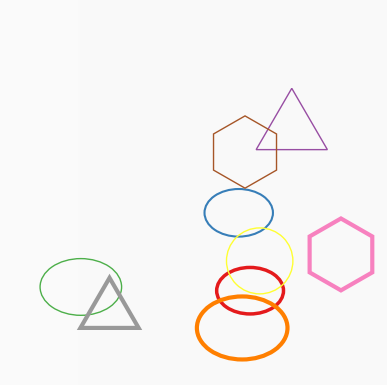[{"shape": "oval", "thickness": 2.5, "radius": 0.43, "center": [0.645, 0.245]}, {"shape": "oval", "thickness": 1.5, "radius": 0.44, "center": [0.616, 0.447]}, {"shape": "oval", "thickness": 1, "radius": 0.53, "center": [0.209, 0.255]}, {"shape": "triangle", "thickness": 1, "radius": 0.53, "center": [0.753, 0.664]}, {"shape": "oval", "thickness": 3, "radius": 0.58, "center": [0.625, 0.148]}, {"shape": "circle", "thickness": 1, "radius": 0.43, "center": [0.67, 0.322]}, {"shape": "hexagon", "thickness": 1, "radius": 0.47, "center": [0.632, 0.605]}, {"shape": "hexagon", "thickness": 3, "radius": 0.47, "center": [0.88, 0.339]}, {"shape": "triangle", "thickness": 3, "radius": 0.43, "center": [0.283, 0.192]}]